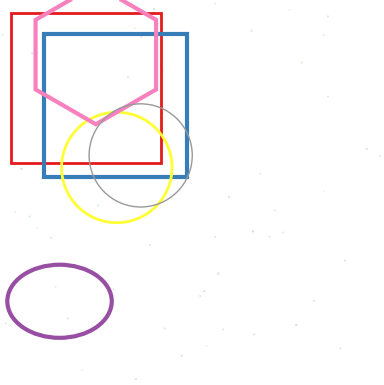[{"shape": "square", "thickness": 2, "radius": 0.97, "center": [0.223, 0.772]}, {"shape": "square", "thickness": 3, "radius": 0.93, "center": [0.3, 0.726]}, {"shape": "oval", "thickness": 3, "radius": 0.68, "center": [0.155, 0.217]}, {"shape": "circle", "thickness": 2, "radius": 0.72, "center": [0.303, 0.565]}, {"shape": "hexagon", "thickness": 3, "radius": 0.9, "center": [0.249, 0.858]}, {"shape": "circle", "thickness": 1, "radius": 0.67, "center": [0.365, 0.596]}]